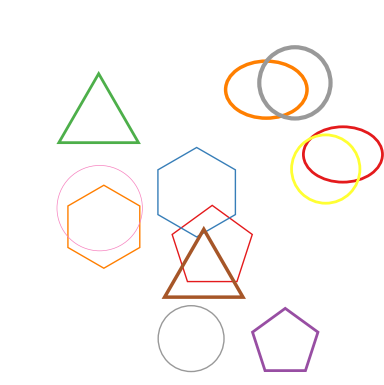[{"shape": "pentagon", "thickness": 1, "radius": 0.55, "center": [0.551, 0.357]}, {"shape": "oval", "thickness": 2, "radius": 0.51, "center": [0.891, 0.599]}, {"shape": "hexagon", "thickness": 1, "radius": 0.58, "center": [0.511, 0.501]}, {"shape": "triangle", "thickness": 2, "radius": 0.6, "center": [0.256, 0.689]}, {"shape": "pentagon", "thickness": 2, "radius": 0.45, "center": [0.741, 0.11]}, {"shape": "hexagon", "thickness": 1, "radius": 0.54, "center": [0.27, 0.411]}, {"shape": "oval", "thickness": 2.5, "radius": 0.53, "center": [0.692, 0.767]}, {"shape": "circle", "thickness": 2, "radius": 0.44, "center": [0.846, 0.561]}, {"shape": "triangle", "thickness": 2.5, "radius": 0.59, "center": [0.529, 0.287]}, {"shape": "circle", "thickness": 0.5, "radius": 0.55, "center": [0.259, 0.459]}, {"shape": "circle", "thickness": 1, "radius": 0.43, "center": [0.496, 0.12]}, {"shape": "circle", "thickness": 3, "radius": 0.46, "center": [0.766, 0.785]}]